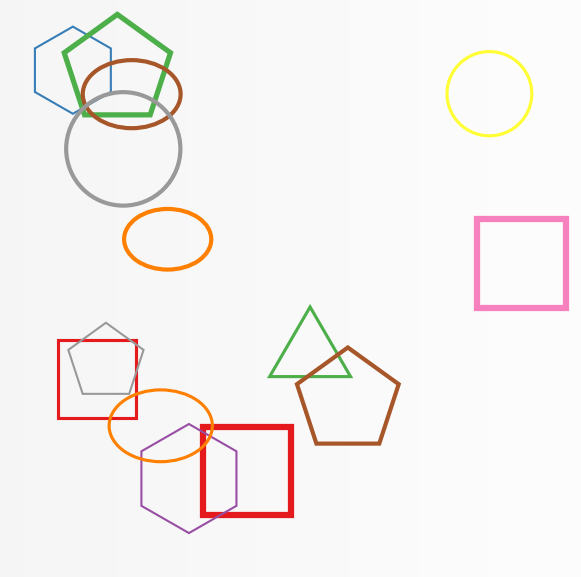[{"shape": "square", "thickness": 1.5, "radius": 0.34, "center": [0.168, 0.343]}, {"shape": "square", "thickness": 3, "radius": 0.38, "center": [0.425, 0.184]}, {"shape": "hexagon", "thickness": 1, "radius": 0.38, "center": [0.125, 0.878]}, {"shape": "triangle", "thickness": 1.5, "radius": 0.4, "center": [0.534, 0.387]}, {"shape": "pentagon", "thickness": 2.5, "radius": 0.48, "center": [0.202, 0.878]}, {"shape": "hexagon", "thickness": 1, "radius": 0.47, "center": [0.325, 0.17]}, {"shape": "oval", "thickness": 2, "radius": 0.37, "center": [0.288, 0.585]}, {"shape": "oval", "thickness": 1.5, "radius": 0.44, "center": [0.277, 0.262]}, {"shape": "circle", "thickness": 1.5, "radius": 0.36, "center": [0.842, 0.837]}, {"shape": "pentagon", "thickness": 2, "radius": 0.46, "center": [0.598, 0.305]}, {"shape": "oval", "thickness": 2, "radius": 0.42, "center": [0.227, 0.836]}, {"shape": "square", "thickness": 3, "radius": 0.38, "center": [0.897, 0.543]}, {"shape": "circle", "thickness": 2, "radius": 0.49, "center": [0.212, 0.741]}, {"shape": "pentagon", "thickness": 1, "radius": 0.34, "center": [0.182, 0.372]}]